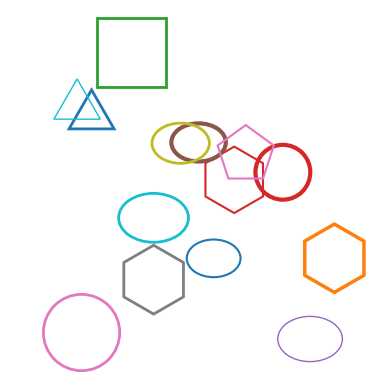[{"shape": "oval", "thickness": 1.5, "radius": 0.35, "center": [0.555, 0.329]}, {"shape": "triangle", "thickness": 2, "radius": 0.34, "center": [0.238, 0.699]}, {"shape": "hexagon", "thickness": 2.5, "radius": 0.44, "center": [0.868, 0.329]}, {"shape": "square", "thickness": 2, "radius": 0.45, "center": [0.341, 0.864]}, {"shape": "hexagon", "thickness": 1.5, "radius": 0.43, "center": [0.608, 0.533]}, {"shape": "circle", "thickness": 3, "radius": 0.36, "center": [0.735, 0.553]}, {"shape": "oval", "thickness": 1, "radius": 0.42, "center": [0.805, 0.119]}, {"shape": "oval", "thickness": 3, "radius": 0.35, "center": [0.516, 0.63]}, {"shape": "circle", "thickness": 2, "radius": 0.5, "center": [0.212, 0.136]}, {"shape": "pentagon", "thickness": 1.5, "radius": 0.38, "center": [0.638, 0.598]}, {"shape": "hexagon", "thickness": 2, "radius": 0.45, "center": [0.399, 0.274]}, {"shape": "oval", "thickness": 2, "radius": 0.37, "center": [0.469, 0.628]}, {"shape": "triangle", "thickness": 1, "radius": 0.35, "center": [0.2, 0.725]}, {"shape": "oval", "thickness": 2, "radius": 0.45, "center": [0.399, 0.434]}]